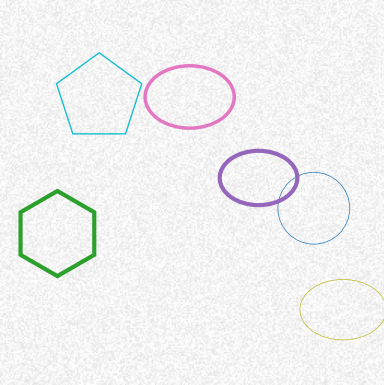[{"shape": "circle", "thickness": 0.5, "radius": 0.47, "center": [0.815, 0.459]}, {"shape": "hexagon", "thickness": 3, "radius": 0.55, "center": [0.149, 0.393]}, {"shape": "oval", "thickness": 3, "radius": 0.5, "center": [0.671, 0.538]}, {"shape": "oval", "thickness": 2.5, "radius": 0.58, "center": [0.493, 0.748]}, {"shape": "oval", "thickness": 0.5, "radius": 0.56, "center": [0.891, 0.196]}, {"shape": "pentagon", "thickness": 1, "radius": 0.58, "center": [0.258, 0.747]}]